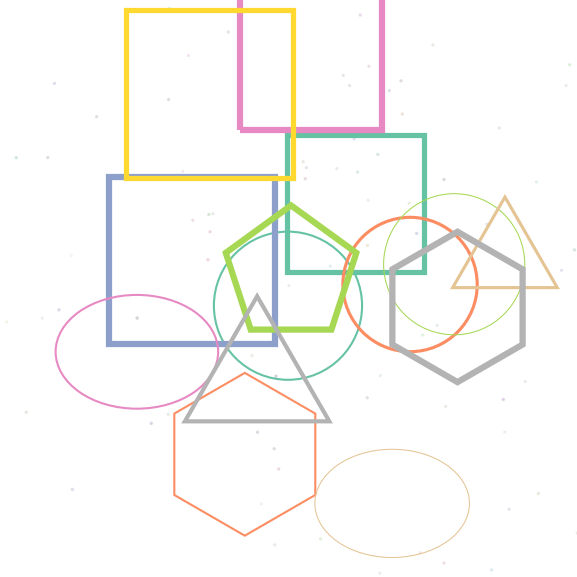[{"shape": "circle", "thickness": 1, "radius": 0.64, "center": [0.499, 0.47]}, {"shape": "square", "thickness": 2.5, "radius": 0.59, "center": [0.615, 0.647]}, {"shape": "circle", "thickness": 1.5, "radius": 0.58, "center": [0.71, 0.506]}, {"shape": "hexagon", "thickness": 1, "radius": 0.7, "center": [0.424, 0.212]}, {"shape": "square", "thickness": 3, "radius": 0.72, "center": [0.333, 0.548]}, {"shape": "square", "thickness": 3, "radius": 0.62, "center": [0.538, 0.898]}, {"shape": "oval", "thickness": 1, "radius": 0.7, "center": [0.237, 0.39]}, {"shape": "pentagon", "thickness": 3, "radius": 0.59, "center": [0.504, 0.525]}, {"shape": "circle", "thickness": 0.5, "radius": 0.61, "center": [0.786, 0.542]}, {"shape": "square", "thickness": 2.5, "radius": 0.73, "center": [0.363, 0.836]}, {"shape": "oval", "thickness": 0.5, "radius": 0.67, "center": [0.679, 0.127]}, {"shape": "triangle", "thickness": 1.5, "radius": 0.52, "center": [0.874, 0.553]}, {"shape": "hexagon", "thickness": 3, "radius": 0.65, "center": [0.792, 0.468]}, {"shape": "triangle", "thickness": 2, "radius": 0.72, "center": [0.445, 0.342]}]